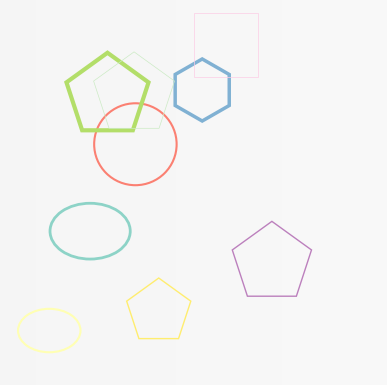[{"shape": "oval", "thickness": 2, "radius": 0.52, "center": [0.233, 0.4]}, {"shape": "oval", "thickness": 1.5, "radius": 0.4, "center": [0.127, 0.141]}, {"shape": "circle", "thickness": 1.5, "radius": 0.53, "center": [0.349, 0.625]}, {"shape": "hexagon", "thickness": 2.5, "radius": 0.4, "center": [0.522, 0.766]}, {"shape": "pentagon", "thickness": 3, "radius": 0.56, "center": [0.277, 0.752]}, {"shape": "square", "thickness": 0.5, "radius": 0.42, "center": [0.583, 0.884]}, {"shape": "pentagon", "thickness": 1, "radius": 0.54, "center": [0.702, 0.318]}, {"shape": "pentagon", "thickness": 0.5, "radius": 0.55, "center": [0.346, 0.756]}, {"shape": "pentagon", "thickness": 1, "radius": 0.44, "center": [0.41, 0.191]}]